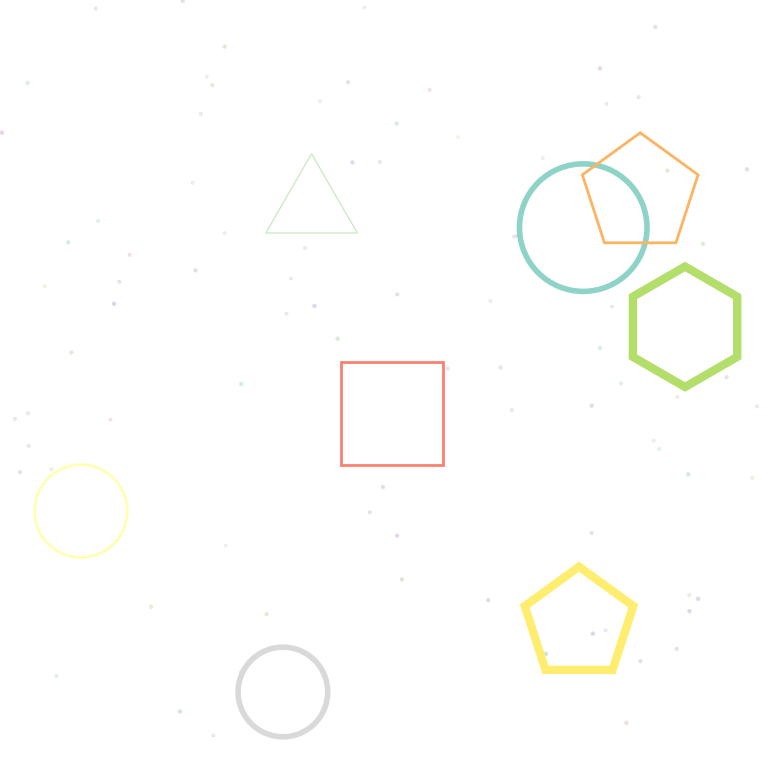[{"shape": "circle", "thickness": 2, "radius": 0.41, "center": [0.757, 0.704]}, {"shape": "circle", "thickness": 1, "radius": 0.3, "center": [0.105, 0.336]}, {"shape": "square", "thickness": 1, "radius": 0.33, "center": [0.509, 0.463]}, {"shape": "pentagon", "thickness": 1, "radius": 0.39, "center": [0.831, 0.749]}, {"shape": "hexagon", "thickness": 3, "radius": 0.39, "center": [0.89, 0.576]}, {"shape": "circle", "thickness": 2, "radius": 0.29, "center": [0.367, 0.101]}, {"shape": "triangle", "thickness": 0.5, "radius": 0.34, "center": [0.405, 0.732]}, {"shape": "pentagon", "thickness": 3, "radius": 0.37, "center": [0.752, 0.19]}]